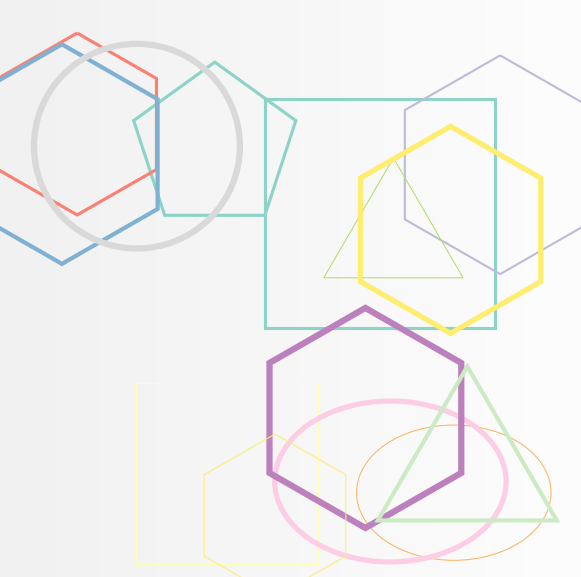[{"shape": "pentagon", "thickness": 1.5, "radius": 0.73, "center": [0.369, 0.745]}, {"shape": "square", "thickness": 1.5, "radius": 0.99, "center": [0.654, 0.63]}, {"shape": "square", "thickness": 0.5, "radius": 0.78, "center": [0.39, 0.179]}, {"shape": "hexagon", "thickness": 1, "radius": 0.95, "center": [0.86, 0.714]}, {"shape": "hexagon", "thickness": 1.5, "radius": 0.79, "center": [0.133, 0.784]}, {"shape": "hexagon", "thickness": 2, "radius": 0.95, "center": [0.107, 0.732]}, {"shape": "oval", "thickness": 0.5, "radius": 0.84, "center": [0.781, 0.146]}, {"shape": "triangle", "thickness": 0.5, "radius": 0.69, "center": [0.677, 0.587]}, {"shape": "oval", "thickness": 2.5, "radius": 1.0, "center": [0.672, 0.165]}, {"shape": "circle", "thickness": 3, "radius": 0.89, "center": [0.236, 0.746]}, {"shape": "hexagon", "thickness": 3, "radius": 0.95, "center": [0.629, 0.275]}, {"shape": "triangle", "thickness": 2, "radius": 0.89, "center": [0.804, 0.187]}, {"shape": "hexagon", "thickness": 2.5, "radius": 0.9, "center": [0.775, 0.601]}, {"shape": "hexagon", "thickness": 0.5, "radius": 0.7, "center": [0.473, 0.107]}]